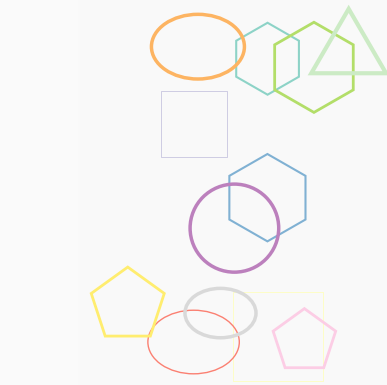[{"shape": "hexagon", "thickness": 1.5, "radius": 0.47, "center": [0.69, 0.847]}, {"shape": "square", "thickness": 0.5, "radius": 0.58, "center": [0.717, 0.126]}, {"shape": "square", "thickness": 0.5, "radius": 0.42, "center": [0.501, 0.678]}, {"shape": "oval", "thickness": 1, "radius": 0.59, "center": [0.5, 0.112]}, {"shape": "hexagon", "thickness": 1.5, "radius": 0.57, "center": [0.69, 0.487]}, {"shape": "oval", "thickness": 2.5, "radius": 0.6, "center": [0.511, 0.879]}, {"shape": "hexagon", "thickness": 2, "radius": 0.59, "center": [0.81, 0.825]}, {"shape": "pentagon", "thickness": 2, "radius": 0.42, "center": [0.786, 0.114]}, {"shape": "oval", "thickness": 2.5, "radius": 0.46, "center": [0.569, 0.187]}, {"shape": "circle", "thickness": 2.5, "radius": 0.57, "center": [0.605, 0.407]}, {"shape": "triangle", "thickness": 3, "radius": 0.56, "center": [0.9, 0.865]}, {"shape": "pentagon", "thickness": 2, "radius": 0.5, "center": [0.33, 0.207]}]